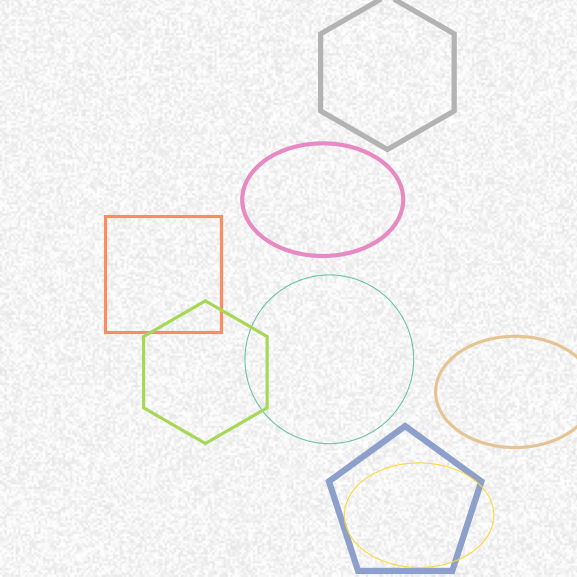[{"shape": "circle", "thickness": 0.5, "radius": 0.73, "center": [0.57, 0.377]}, {"shape": "square", "thickness": 1.5, "radius": 0.5, "center": [0.282, 0.524]}, {"shape": "pentagon", "thickness": 3, "radius": 0.69, "center": [0.702, 0.123]}, {"shape": "oval", "thickness": 2, "radius": 0.7, "center": [0.559, 0.653]}, {"shape": "hexagon", "thickness": 1.5, "radius": 0.62, "center": [0.356, 0.355]}, {"shape": "oval", "thickness": 0.5, "radius": 0.65, "center": [0.726, 0.107]}, {"shape": "oval", "thickness": 1.5, "radius": 0.69, "center": [0.892, 0.32]}, {"shape": "hexagon", "thickness": 2.5, "radius": 0.67, "center": [0.671, 0.874]}]